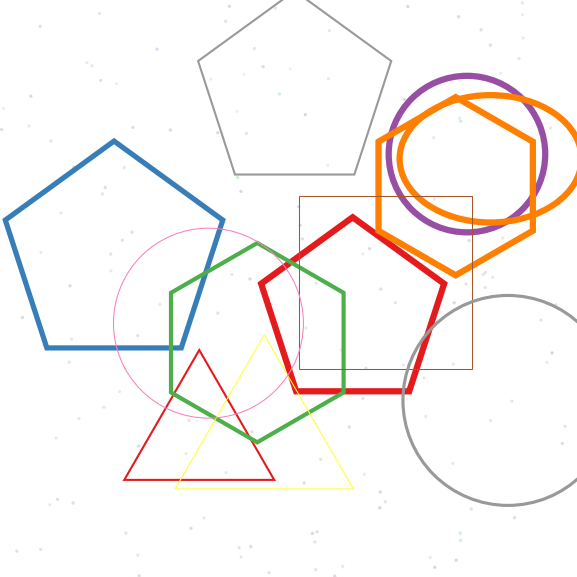[{"shape": "triangle", "thickness": 1, "radius": 0.75, "center": [0.345, 0.243]}, {"shape": "pentagon", "thickness": 3, "radius": 0.83, "center": [0.611, 0.456]}, {"shape": "pentagon", "thickness": 2.5, "radius": 0.99, "center": [0.197, 0.557]}, {"shape": "hexagon", "thickness": 2, "radius": 0.86, "center": [0.446, 0.406]}, {"shape": "circle", "thickness": 3, "radius": 0.68, "center": [0.809, 0.732]}, {"shape": "oval", "thickness": 3, "radius": 0.79, "center": [0.849, 0.724]}, {"shape": "hexagon", "thickness": 3, "radius": 0.77, "center": [0.789, 0.677]}, {"shape": "triangle", "thickness": 0.5, "radius": 0.89, "center": [0.458, 0.242]}, {"shape": "square", "thickness": 0.5, "radius": 0.75, "center": [0.667, 0.51]}, {"shape": "circle", "thickness": 0.5, "radius": 0.82, "center": [0.361, 0.44]}, {"shape": "pentagon", "thickness": 1, "radius": 0.88, "center": [0.51, 0.839]}, {"shape": "circle", "thickness": 1.5, "radius": 0.91, "center": [0.88, 0.306]}]